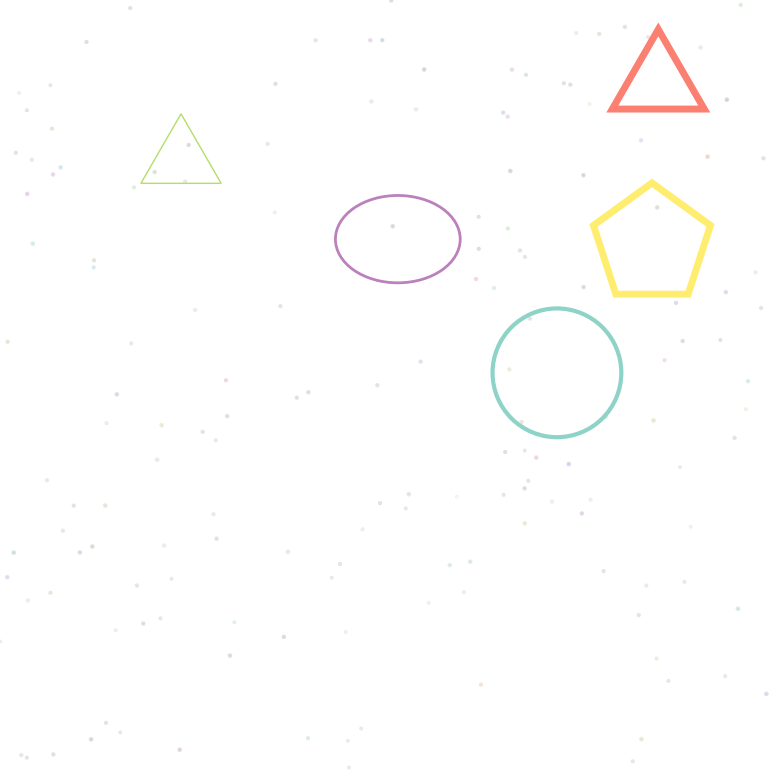[{"shape": "circle", "thickness": 1.5, "radius": 0.42, "center": [0.723, 0.516]}, {"shape": "triangle", "thickness": 2.5, "radius": 0.34, "center": [0.855, 0.893]}, {"shape": "triangle", "thickness": 0.5, "radius": 0.3, "center": [0.235, 0.792]}, {"shape": "oval", "thickness": 1, "radius": 0.41, "center": [0.517, 0.689]}, {"shape": "pentagon", "thickness": 2.5, "radius": 0.4, "center": [0.847, 0.683]}]